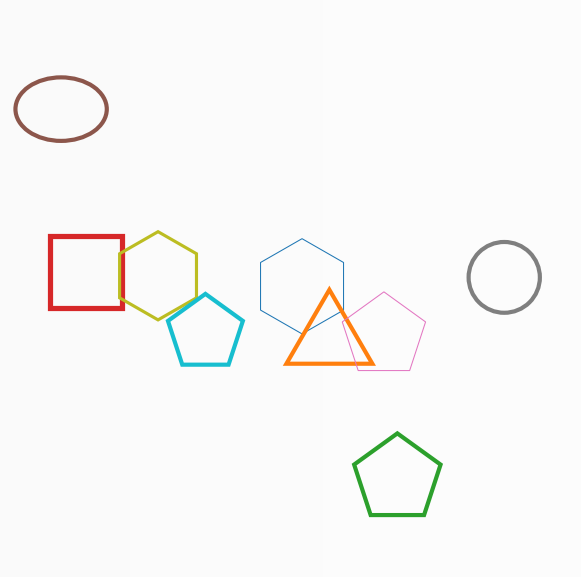[{"shape": "hexagon", "thickness": 0.5, "radius": 0.41, "center": [0.52, 0.503]}, {"shape": "triangle", "thickness": 2, "radius": 0.43, "center": [0.567, 0.412]}, {"shape": "pentagon", "thickness": 2, "radius": 0.39, "center": [0.684, 0.171]}, {"shape": "square", "thickness": 2.5, "radius": 0.31, "center": [0.148, 0.528]}, {"shape": "oval", "thickness": 2, "radius": 0.39, "center": [0.105, 0.81]}, {"shape": "pentagon", "thickness": 0.5, "radius": 0.38, "center": [0.661, 0.418]}, {"shape": "circle", "thickness": 2, "radius": 0.31, "center": [0.868, 0.519]}, {"shape": "hexagon", "thickness": 1.5, "radius": 0.38, "center": [0.272, 0.522]}, {"shape": "pentagon", "thickness": 2, "radius": 0.34, "center": [0.353, 0.422]}]